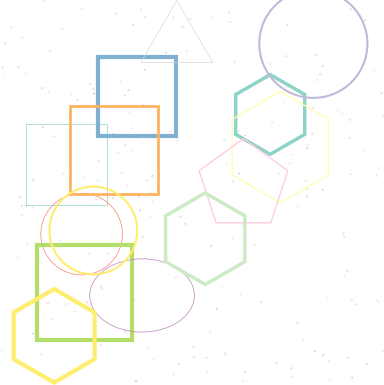[{"shape": "hexagon", "thickness": 2.5, "radius": 0.52, "center": [0.702, 0.703]}, {"shape": "square", "thickness": 0.5, "radius": 0.53, "center": [0.172, 0.573]}, {"shape": "hexagon", "thickness": 1, "radius": 0.72, "center": [0.728, 0.618]}, {"shape": "circle", "thickness": 1.5, "radius": 0.7, "center": [0.814, 0.886]}, {"shape": "circle", "thickness": 0.5, "radius": 0.53, "center": [0.212, 0.392]}, {"shape": "square", "thickness": 3, "radius": 0.51, "center": [0.356, 0.75]}, {"shape": "square", "thickness": 2, "radius": 0.57, "center": [0.296, 0.61]}, {"shape": "square", "thickness": 3, "radius": 0.62, "center": [0.219, 0.24]}, {"shape": "pentagon", "thickness": 1, "radius": 0.6, "center": [0.632, 0.519]}, {"shape": "triangle", "thickness": 0.5, "radius": 0.54, "center": [0.459, 0.891]}, {"shape": "oval", "thickness": 0.5, "radius": 0.68, "center": [0.369, 0.233]}, {"shape": "hexagon", "thickness": 2.5, "radius": 0.59, "center": [0.533, 0.38]}, {"shape": "hexagon", "thickness": 3, "radius": 0.61, "center": [0.141, 0.128]}, {"shape": "circle", "thickness": 1.5, "radius": 0.57, "center": [0.242, 0.401]}]